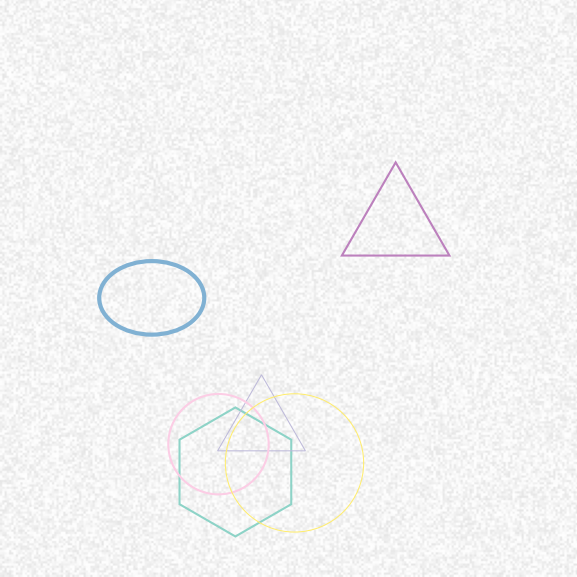[{"shape": "hexagon", "thickness": 1, "radius": 0.56, "center": [0.408, 0.182]}, {"shape": "triangle", "thickness": 0.5, "radius": 0.44, "center": [0.453, 0.262]}, {"shape": "oval", "thickness": 2, "radius": 0.45, "center": [0.263, 0.483]}, {"shape": "circle", "thickness": 1, "radius": 0.43, "center": [0.378, 0.23]}, {"shape": "triangle", "thickness": 1, "radius": 0.54, "center": [0.685, 0.61]}, {"shape": "circle", "thickness": 0.5, "radius": 0.6, "center": [0.51, 0.198]}]